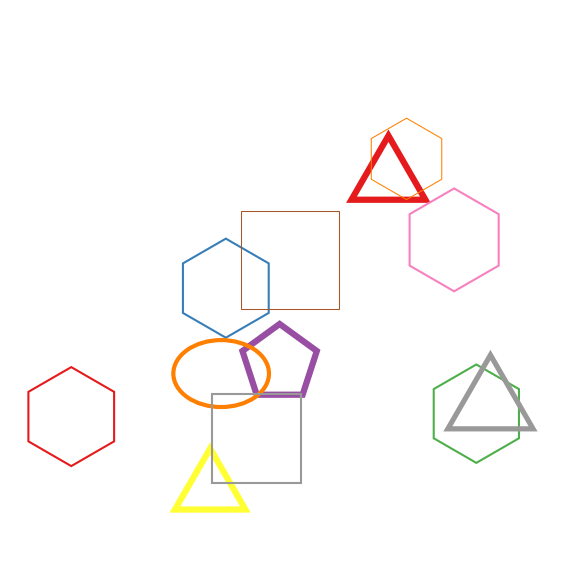[{"shape": "hexagon", "thickness": 1, "radius": 0.43, "center": [0.123, 0.278]}, {"shape": "triangle", "thickness": 3, "radius": 0.37, "center": [0.673, 0.69]}, {"shape": "hexagon", "thickness": 1, "radius": 0.43, "center": [0.391, 0.5]}, {"shape": "hexagon", "thickness": 1, "radius": 0.43, "center": [0.825, 0.283]}, {"shape": "pentagon", "thickness": 3, "radius": 0.34, "center": [0.484, 0.37]}, {"shape": "oval", "thickness": 2, "radius": 0.41, "center": [0.383, 0.352]}, {"shape": "hexagon", "thickness": 0.5, "radius": 0.35, "center": [0.704, 0.724]}, {"shape": "triangle", "thickness": 3, "radius": 0.35, "center": [0.364, 0.152]}, {"shape": "square", "thickness": 0.5, "radius": 0.42, "center": [0.501, 0.548]}, {"shape": "hexagon", "thickness": 1, "radius": 0.45, "center": [0.786, 0.584]}, {"shape": "square", "thickness": 1, "radius": 0.39, "center": [0.445, 0.239]}, {"shape": "triangle", "thickness": 2.5, "radius": 0.43, "center": [0.849, 0.299]}]